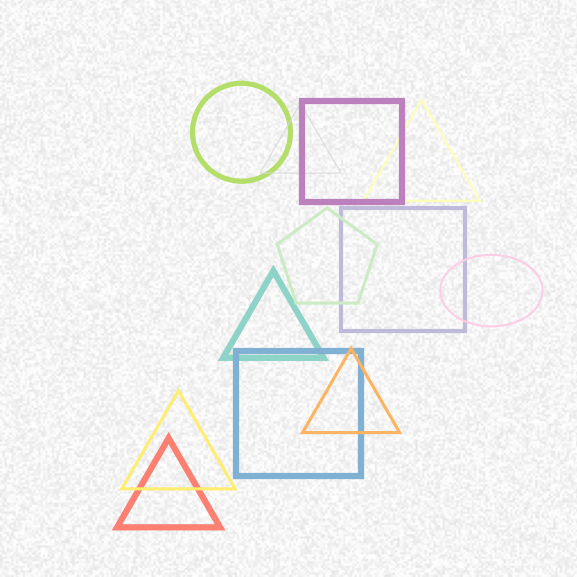[{"shape": "triangle", "thickness": 3, "radius": 0.5, "center": [0.473, 0.43]}, {"shape": "triangle", "thickness": 1, "radius": 0.58, "center": [0.73, 0.71]}, {"shape": "square", "thickness": 2, "radius": 0.53, "center": [0.698, 0.533]}, {"shape": "triangle", "thickness": 3, "radius": 0.52, "center": [0.292, 0.138]}, {"shape": "square", "thickness": 3, "radius": 0.54, "center": [0.516, 0.283]}, {"shape": "triangle", "thickness": 1.5, "radius": 0.49, "center": [0.608, 0.299]}, {"shape": "circle", "thickness": 2.5, "radius": 0.42, "center": [0.418, 0.77]}, {"shape": "oval", "thickness": 1, "radius": 0.44, "center": [0.851, 0.496]}, {"shape": "triangle", "thickness": 0.5, "radius": 0.4, "center": [0.52, 0.74]}, {"shape": "square", "thickness": 3, "radius": 0.43, "center": [0.61, 0.737]}, {"shape": "pentagon", "thickness": 1.5, "radius": 0.46, "center": [0.567, 0.548]}, {"shape": "triangle", "thickness": 1.5, "radius": 0.57, "center": [0.309, 0.209]}]